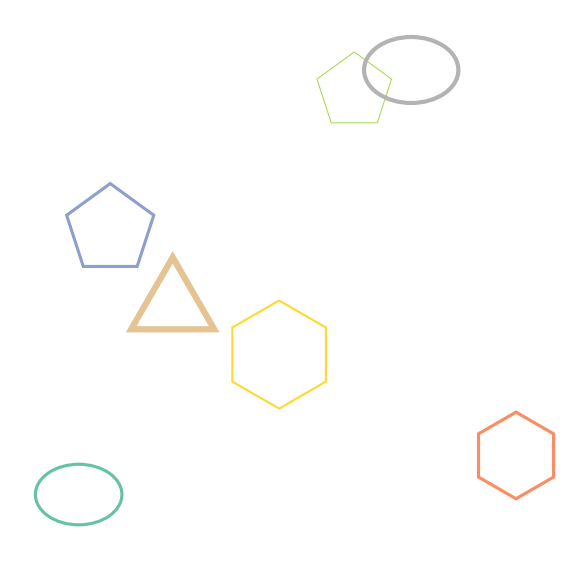[{"shape": "oval", "thickness": 1.5, "radius": 0.37, "center": [0.136, 0.143]}, {"shape": "hexagon", "thickness": 1.5, "radius": 0.37, "center": [0.894, 0.21]}, {"shape": "pentagon", "thickness": 1.5, "radius": 0.4, "center": [0.191, 0.602]}, {"shape": "pentagon", "thickness": 0.5, "radius": 0.34, "center": [0.613, 0.841]}, {"shape": "hexagon", "thickness": 1, "radius": 0.47, "center": [0.483, 0.385]}, {"shape": "triangle", "thickness": 3, "radius": 0.42, "center": [0.299, 0.471]}, {"shape": "oval", "thickness": 2, "radius": 0.41, "center": [0.712, 0.878]}]